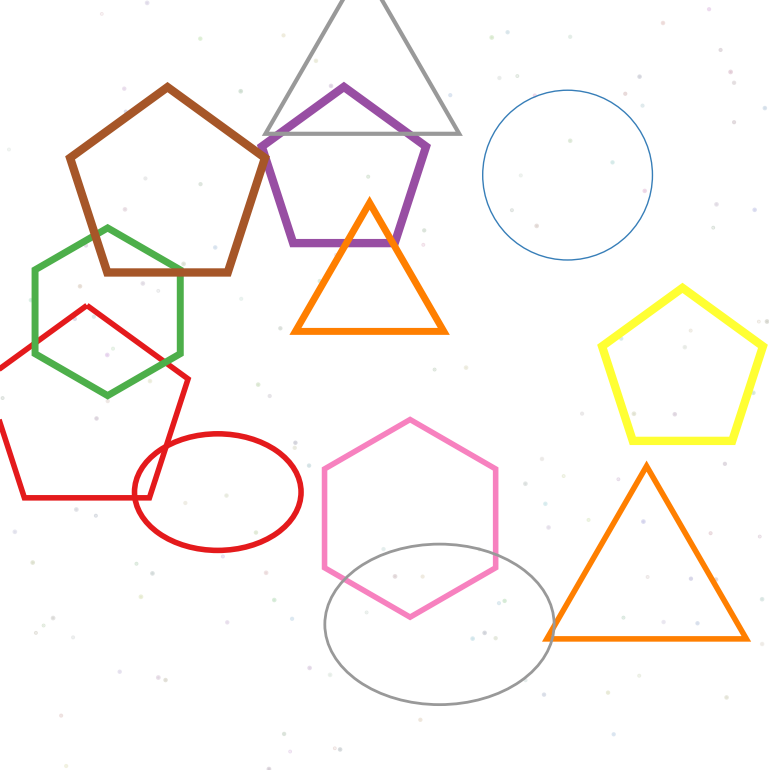[{"shape": "oval", "thickness": 2, "radius": 0.54, "center": [0.283, 0.361]}, {"shape": "pentagon", "thickness": 2, "radius": 0.69, "center": [0.113, 0.465]}, {"shape": "circle", "thickness": 0.5, "radius": 0.55, "center": [0.737, 0.773]}, {"shape": "hexagon", "thickness": 2.5, "radius": 0.54, "center": [0.14, 0.595]}, {"shape": "pentagon", "thickness": 3, "radius": 0.56, "center": [0.447, 0.775]}, {"shape": "triangle", "thickness": 2, "radius": 0.75, "center": [0.84, 0.245]}, {"shape": "triangle", "thickness": 2.5, "radius": 0.56, "center": [0.48, 0.625]}, {"shape": "pentagon", "thickness": 3, "radius": 0.55, "center": [0.886, 0.516]}, {"shape": "pentagon", "thickness": 3, "radius": 0.67, "center": [0.218, 0.754]}, {"shape": "hexagon", "thickness": 2, "radius": 0.64, "center": [0.533, 0.327]}, {"shape": "oval", "thickness": 1, "radius": 0.74, "center": [0.571, 0.189]}, {"shape": "triangle", "thickness": 1.5, "radius": 0.73, "center": [0.471, 0.899]}]